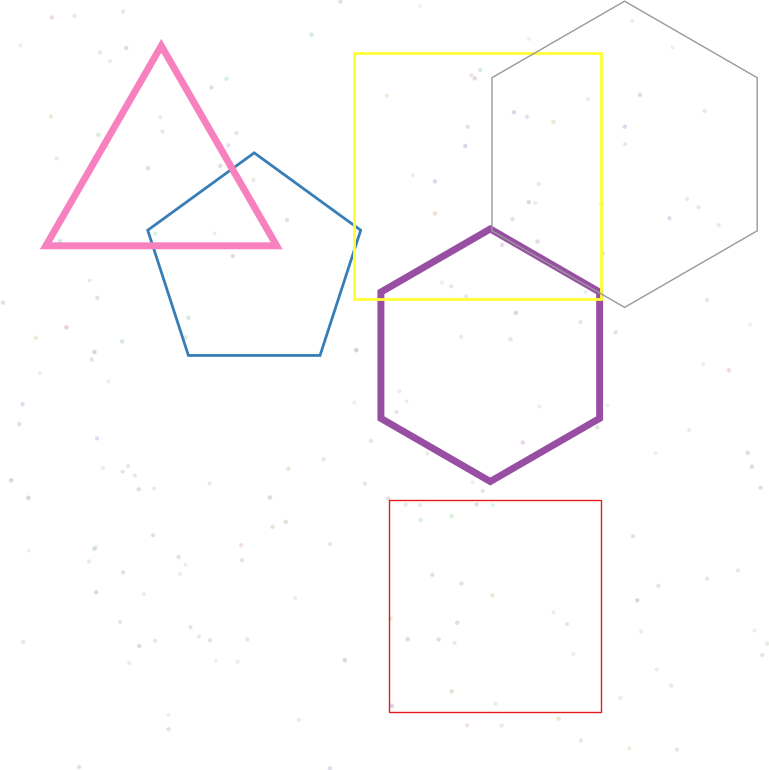[{"shape": "square", "thickness": 0.5, "radius": 0.69, "center": [0.643, 0.213]}, {"shape": "pentagon", "thickness": 1, "radius": 0.73, "center": [0.33, 0.656]}, {"shape": "hexagon", "thickness": 2.5, "radius": 0.82, "center": [0.637, 0.539]}, {"shape": "square", "thickness": 1, "radius": 0.8, "center": [0.62, 0.771]}, {"shape": "triangle", "thickness": 2.5, "radius": 0.87, "center": [0.209, 0.767]}, {"shape": "hexagon", "thickness": 0.5, "radius": 0.99, "center": [0.811, 0.8]}]